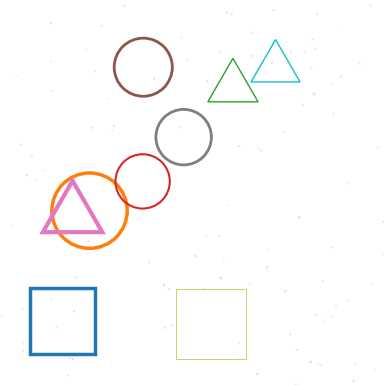[{"shape": "square", "thickness": 2.5, "radius": 0.43, "center": [0.162, 0.167]}, {"shape": "circle", "thickness": 2.5, "radius": 0.49, "center": [0.233, 0.453]}, {"shape": "triangle", "thickness": 1, "radius": 0.38, "center": [0.605, 0.773]}, {"shape": "circle", "thickness": 1.5, "radius": 0.35, "center": [0.37, 0.529]}, {"shape": "circle", "thickness": 2, "radius": 0.38, "center": [0.372, 0.825]}, {"shape": "triangle", "thickness": 3, "radius": 0.45, "center": [0.189, 0.441]}, {"shape": "circle", "thickness": 2, "radius": 0.36, "center": [0.477, 0.644]}, {"shape": "square", "thickness": 0.5, "radius": 0.45, "center": [0.548, 0.159]}, {"shape": "triangle", "thickness": 1, "radius": 0.37, "center": [0.716, 0.824]}]